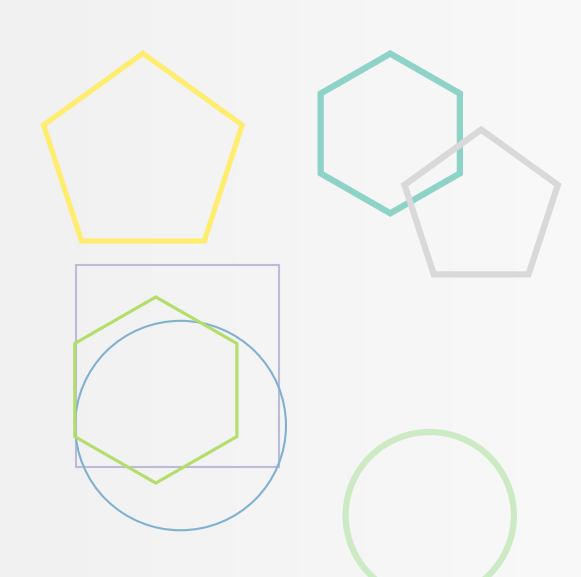[{"shape": "hexagon", "thickness": 3, "radius": 0.69, "center": [0.671, 0.768]}, {"shape": "square", "thickness": 1, "radius": 0.87, "center": [0.305, 0.366]}, {"shape": "circle", "thickness": 1, "radius": 0.91, "center": [0.311, 0.262]}, {"shape": "hexagon", "thickness": 1.5, "radius": 0.81, "center": [0.268, 0.324]}, {"shape": "pentagon", "thickness": 3, "radius": 0.69, "center": [0.828, 0.636]}, {"shape": "circle", "thickness": 3, "radius": 0.72, "center": [0.739, 0.106]}, {"shape": "pentagon", "thickness": 2.5, "radius": 0.9, "center": [0.246, 0.727]}]